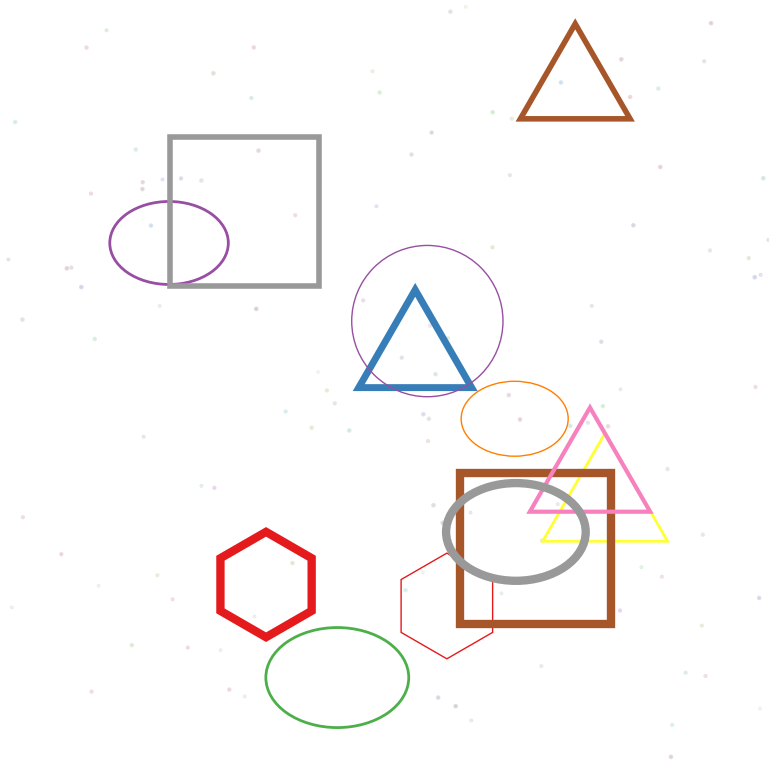[{"shape": "hexagon", "thickness": 0.5, "radius": 0.34, "center": [0.58, 0.213]}, {"shape": "hexagon", "thickness": 3, "radius": 0.34, "center": [0.346, 0.241]}, {"shape": "triangle", "thickness": 2.5, "radius": 0.42, "center": [0.539, 0.539]}, {"shape": "oval", "thickness": 1, "radius": 0.46, "center": [0.438, 0.12]}, {"shape": "oval", "thickness": 1, "radius": 0.38, "center": [0.22, 0.684]}, {"shape": "circle", "thickness": 0.5, "radius": 0.49, "center": [0.555, 0.583]}, {"shape": "oval", "thickness": 0.5, "radius": 0.35, "center": [0.668, 0.456]}, {"shape": "triangle", "thickness": 1, "radius": 0.47, "center": [0.786, 0.344]}, {"shape": "square", "thickness": 3, "radius": 0.49, "center": [0.696, 0.287]}, {"shape": "triangle", "thickness": 2, "radius": 0.41, "center": [0.747, 0.887]}, {"shape": "triangle", "thickness": 1.5, "radius": 0.45, "center": [0.766, 0.381]}, {"shape": "oval", "thickness": 3, "radius": 0.45, "center": [0.67, 0.309]}, {"shape": "square", "thickness": 2, "radius": 0.48, "center": [0.317, 0.725]}]